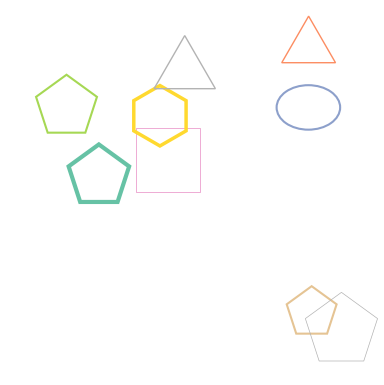[{"shape": "pentagon", "thickness": 3, "radius": 0.41, "center": [0.257, 0.542]}, {"shape": "triangle", "thickness": 1, "radius": 0.4, "center": [0.802, 0.877]}, {"shape": "oval", "thickness": 1.5, "radius": 0.41, "center": [0.801, 0.721]}, {"shape": "square", "thickness": 0.5, "radius": 0.42, "center": [0.437, 0.585]}, {"shape": "pentagon", "thickness": 1.5, "radius": 0.42, "center": [0.173, 0.723]}, {"shape": "hexagon", "thickness": 2.5, "radius": 0.39, "center": [0.415, 0.699]}, {"shape": "pentagon", "thickness": 1.5, "radius": 0.34, "center": [0.81, 0.189]}, {"shape": "pentagon", "thickness": 0.5, "radius": 0.49, "center": [0.887, 0.142]}, {"shape": "triangle", "thickness": 1, "radius": 0.46, "center": [0.48, 0.816]}]